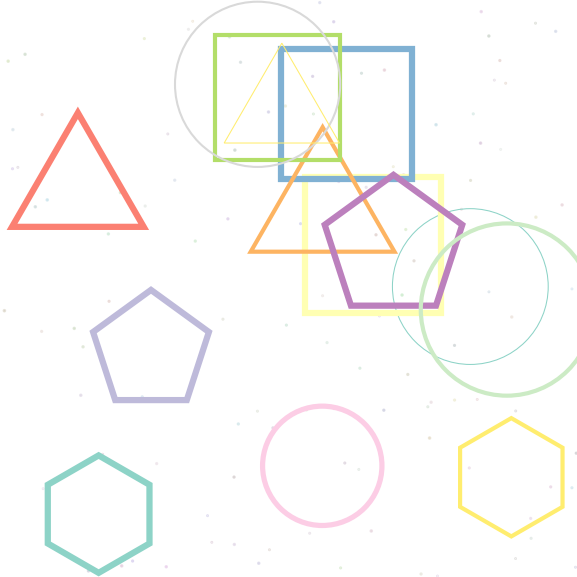[{"shape": "circle", "thickness": 0.5, "radius": 0.67, "center": [0.814, 0.503]}, {"shape": "hexagon", "thickness": 3, "radius": 0.51, "center": [0.171, 0.109]}, {"shape": "square", "thickness": 3, "radius": 0.59, "center": [0.646, 0.574]}, {"shape": "pentagon", "thickness": 3, "radius": 0.53, "center": [0.261, 0.392]}, {"shape": "triangle", "thickness": 3, "radius": 0.66, "center": [0.135, 0.672]}, {"shape": "square", "thickness": 3, "radius": 0.57, "center": [0.6, 0.802]}, {"shape": "triangle", "thickness": 2, "radius": 0.72, "center": [0.559, 0.635]}, {"shape": "square", "thickness": 2, "radius": 0.54, "center": [0.48, 0.83]}, {"shape": "circle", "thickness": 2.5, "radius": 0.52, "center": [0.558, 0.193]}, {"shape": "circle", "thickness": 1, "radius": 0.72, "center": [0.446, 0.853]}, {"shape": "pentagon", "thickness": 3, "radius": 0.63, "center": [0.681, 0.571]}, {"shape": "circle", "thickness": 2, "radius": 0.75, "center": [0.878, 0.463]}, {"shape": "triangle", "thickness": 0.5, "radius": 0.58, "center": [0.488, 0.809]}, {"shape": "hexagon", "thickness": 2, "radius": 0.51, "center": [0.885, 0.173]}]